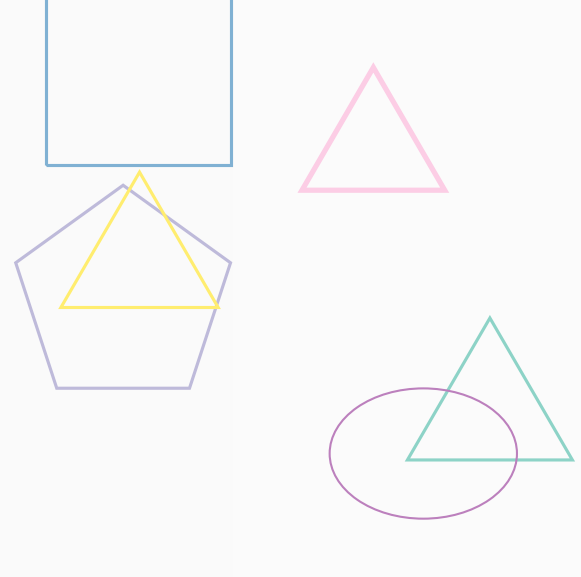[{"shape": "triangle", "thickness": 1.5, "radius": 0.82, "center": [0.843, 0.285]}, {"shape": "pentagon", "thickness": 1.5, "radius": 0.97, "center": [0.212, 0.484]}, {"shape": "square", "thickness": 1.5, "radius": 0.8, "center": [0.238, 0.872]}, {"shape": "triangle", "thickness": 2.5, "radius": 0.71, "center": [0.642, 0.741]}, {"shape": "oval", "thickness": 1, "radius": 0.81, "center": [0.728, 0.214]}, {"shape": "triangle", "thickness": 1.5, "radius": 0.78, "center": [0.24, 0.545]}]